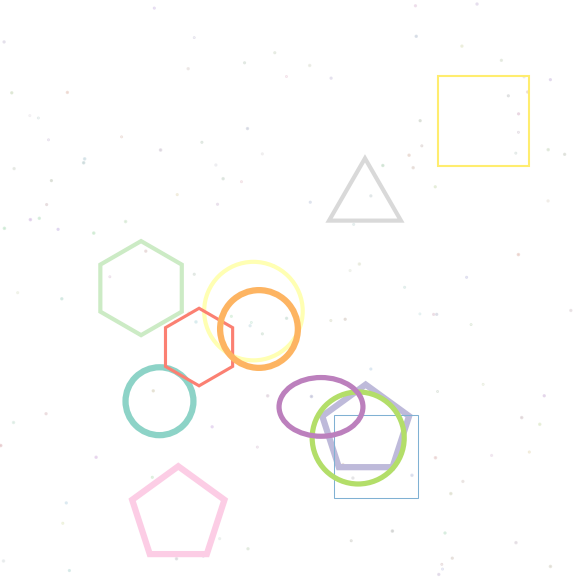[{"shape": "circle", "thickness": 3, "radius": 0.29, "center": [0.276, 0.304]}, {"shape": "circle", "thickness": 2, "radius": 0.43, "center": [0.439, 0.46]}, {"shape": "pentagon", "thickness": 3, "radius": 0.4, "center": [0.633, 0.254]}, {"shape": "hexagon", "thickness": 1.5, "radius": 0.34, "center": [0.345, 0.398]}, {"shape": "square", "thickness": 0.5, "radius": 0.36, "center": [0.651, 0.209]}, {"shape": "circle", "thickness": 3, "radius": 0.34, "center": [0.448, 0.429]}, {"shape": "circle", "thickness": 2.5, "radius": 0.4, "center": [0.62, 0.241]}, {"shape": "pentagon", "thickness": 3, "radius": 0.42, "center": [0.309, 0.108]}, {"shape": "triangle", "thickness": 2, "radius": 0.36, "center": [0.632, 0.653]}, {"shape": "oval", "thickness": 2.5, "radius": 0.36, "center": [0.556, 0.295]}, {"shape": "hexagon", "thickness": 2, "radius": 0.41, "center": [0.244, 0.5]}, {"shape": "square", "thickness": 1, "radius": 0.39, "center": [0.837, 0.79]}]